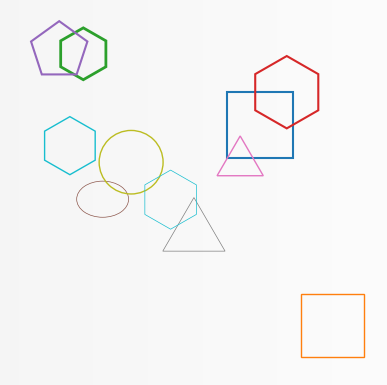[{"shape": "square", "thickness": 1.5, "radius": 0.42, "center": [0.67, 0.675]}, {"shape": "square", "thickness": 1, "radius": 0.41, "center": [0.859, 0.155]}, {"shape": "hexagon", "thickness": 2, "radius": 0.34, "center": [0.215, 0.86]}, {"shape": "hexagon", "thickness": 1.5, "radius": 0.47, "center": [0.74, 0.76]}, {"shape": "pentagon", "thickness": 1.5, "radius": 0.38, "center": [0.153, 0.869]}, {"shape": "oval", "thickness": 0.5, "radius": 0.34, "center": [0.265, 0.483]}, {"shape": "triangle", "thickness": 1, "radius": 0.34, "center": [0.62, 0.578]}, {"shape": "triangle", "thickness": 0.5, "radius": 0.46, "center": [0.5, 0.394]}, {"shape": "circle", "thickness": 1, "radius": 0.41, "center": [0.338, 0.579]}, {"shape": "hexagon", "thickness": 1, "radius": 0.38, "center": [0.18, 0.622]}, {"shape": "hexagon", "thickness": 0.5, "radius": 0.38, "center": [0.44, 0.481]}]